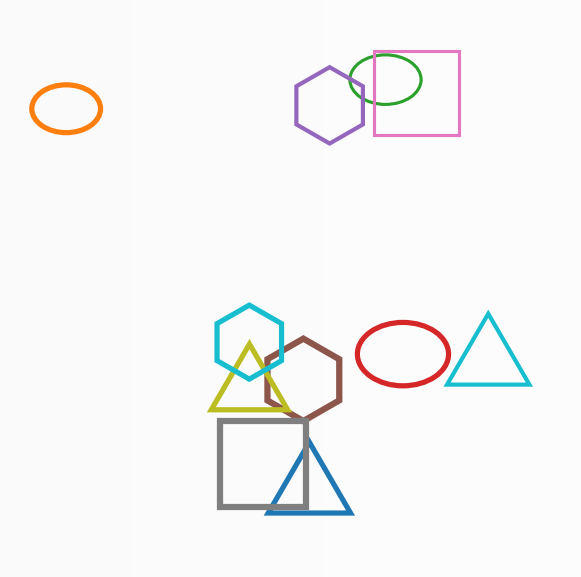[{"shape": "triangle", "thickness": 2.5, "radius": 0.41, "center": [0.532, 0.152]}, {"shape": "oval", "thickness": 2.5, "radius": 0.3, "center": [0.114, 0.811]}, {"shape": "oval", "thickness": 1.5, "radius": 0.31, "center": [0.663, 0.861]}, {"shape": "oval", "thickness": 2.5, "radius": 0.39, "center": [0.693, 0.386]}, {"shape": "hexagon", "thickness": 2, "radius": 0.33, "center": [0.567, 0.817]}, {"shape": "hexagon", "thickness": 3, "radius": 0.36, "center": [0.522, 0.341]}, {"shape": "square", "thickness": 1.5, "radius": 0.37, "center": [0.716, 0.838]}, {"shape": "square", "thickness": 3, "radius": 0.37, "center": [0.452, 0.196]}, {"shape": "triangle", "thickness": 2.5, "radius": 0.38, "center": [0.429, 0.327]}, {"shape": "triangle", "thickness": 2, "radius": 0.41, "center": [0.84, 0.374]}, {"shape": "hexagon", "thickness": 2.5, "radius": 0.32, "center": [0.429, 0.407]}]